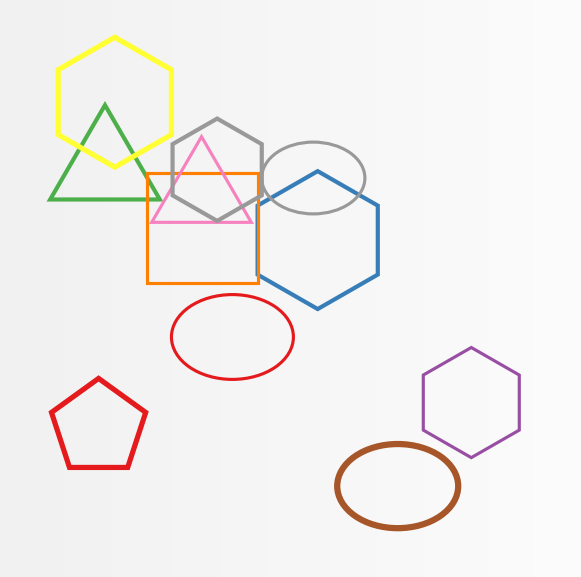[{"shape": "pentagon", "thickness": 2.5, "radius": 0.43, "center": [0.17, 0.259]}, {"shape": "oval", "thickness": 1.5, "radius": 0.52, "center": [0.4, 0.416]}, {"shape": "hexagon", "thickness": 2, "radius": 0.6, "center": [0.547, 0.583]}, {"shape": "triangle", "thickness": 2, "radius": 0.54, "center": [0.181, 0.708]}, {"shape": "hexagon", "thickness": 1.5, "radius": 0.48, "center": [0.811, 0.302]}, {"shape": "square", "thickness": 1.5, "radius": 0.48, "center": [0.349, 0.605]}, {"shape": "hexagon", "thickness": 2.5, "radius": 0.56, "center": [0.198, 0.822]}, {"shape": "oval", "thickness": 3, "radius": 0.52, "center": [0.684, 0.157]}, {"shape": "triangle", "thickness": 1.5, "radius": 0.49, "center": [0.347, 0.664]}, {"shape": "oval", "thickness": 1.5, "radius": 0.44, "center": [0.539, 0.691]}, {"shape": "hexagon", "thickness": 2, "radius": 0.44, "center": [0.374, 0.705]}]